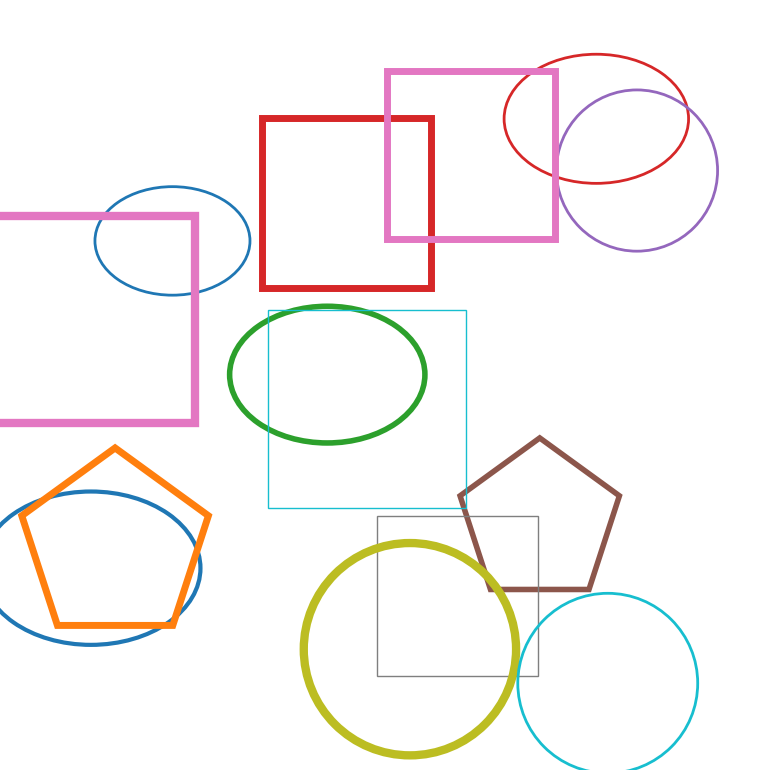[{"shape": "oval", "thickness": 1.5, "radius": 0.71, "center": [0.118, 0.262]}, {"shape": "oval", "thickness": 1, "radius": 0.5, "center": [0.224, 0.687]}, {"shape": "pentagon", "thickness": 2.5, "radius": 0.64, "center": [0.149, 0.291]}, {"shape": "oval", "thickness": 2, "radius": 0.63, "center": [0.425, 0.513]}, {"shape": "square", "thickness": 2.5, "radius": 0.55, "center": [0.45, 0.737]}, {"shape": "oval", "thickness": 1, "radius": 0.6, "center": [0.774, 0.846]}, {"shape": "circle", "thickness": 1, "radius": 0.52, "center": [0.827, 0.778]}, {"shape": "pentagon", "thickness": 2, "radius": 0.54, "center": [0.701, 0.322]}, {"shape": "square", "thickness": 2.5, "radius": 0.55, "center": [0.611, 0.799]}, {"shape": "square", "thickness": 3, "radius": 0.67, "center": [0.119, 0.585]}, {"shape": "square", "thickness": 0.5, "radius": 0.52, "center": [0.594, 0.226]}, {"shape": "circle", "thickness": 3, "radius": 0.69, "center": [0.532, 0.157]}, {"shape": "circle", "thickness": 1, "radius": 0.58, "center": [0.789, 0.113]}, {"shape": "square", "thickness": 0.5, "radius": 0.64, "center": [0.477, 0.469]}]